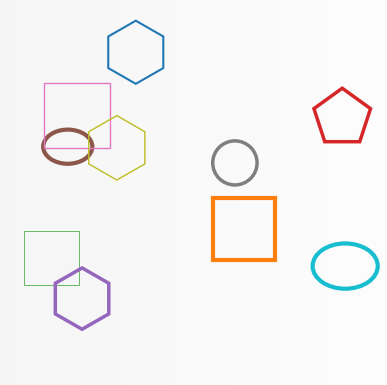[{"shape": "hexagon", "thickness": 1.5, "radius": 0.41, "center": [0.35, 0.864]}, {"shape": "square", "thickness": 3, "radius": 0.41, "center": [0.63, 0.405]}, {"shape": "square", "thickness": 0.5, "radius": 0.35, "center": [0.133, 0.33]}, {"shape": "pentagon", "thickness": 2.5, "radius": 0.38, "center": [0.883, 0.694]}, {"shape": "hexagon", "thickness": 2.5, "radius": 0.4, "center": [0.212, 0.224]}, {"shape": "oval", "thickness": 3, "radius": 0.32, "center": [0.175, 0.619]}, {"shape": "square", "thickness": 1, "radius": 0.42, "center": [0.198, 0.701]}, {"shape": "circle", "thickness": 2.5, "radius": 0.29, "center": [0.606, 0.577]}, {"shape": "hexagon", "thickness": 1, "radius": 0.42, "center": [0.301, 0.616]}, {"shape": "oval", "thickness": 3, "radius": 0.42, "center": [0.891, 0.309]}]